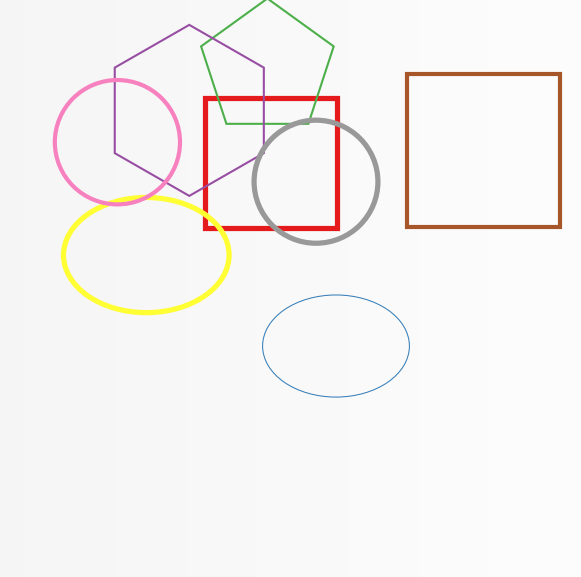[{"shape": "square", "thickness": 2.5, "radius": 0.57, "center": [0.466, 0.717]}, {"shape": "oval", "thickness": 0.5, "radius": 0.63, "center": [0.578, 0.4]}, {"shape": "pentagon", "thickness": 1, "radius": 0.6, "center": [0.46, 0.882]}, {"shape": "hexagon", "thickness": 1, "radius": 0.74, "center": [0.326, 0.808]}, {"shape": "oval", "thickness": 2.5, "radius": 0.71, "center": [0.252, 0.557]}, {"shape": "square", "thickness": 2, "radius": 0.66, "center": [0.832, 0.739]}, {"shape": "circle", "thickness": 2, "radius": 0.54, "center": [0.202, 0.753]}, {"shape": "circle", "thickness": 2.5, "radius": 0.53, "center": [0.544, 0.684]}]